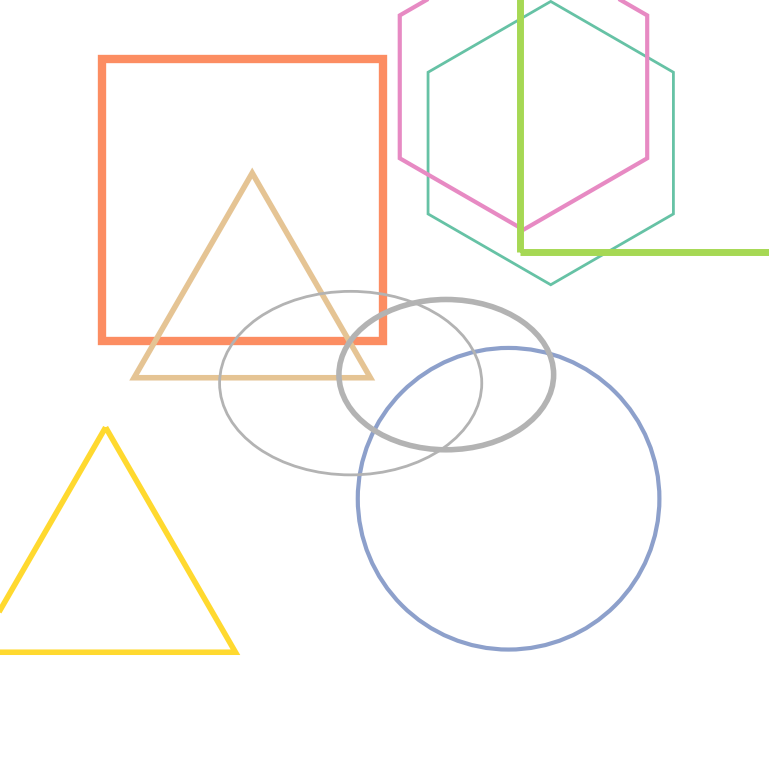[{"shape": "hexagon", "thickness": 1, "radius": 0.92, "center": [0.715, 0.814]}, {"shape": "square", "thickness": 3, "radius": 0.91, "center": [0.315, 0.74]}, {"shape": "circle", "thickness": 1.5, "radius": 0.98, "center": [0.661, 0.352]}, {"shape": "hexagon", "thickness": 1.5, "radius": 0.93, "center": [0.68, 0.887]}, {"shape": "square", "thickness": 2.5, "radius": 0.9, "center": [0.856, 0.854]}, {"shape": "triangle", "thickness": 2, "radius": 0.97, "center": [0.137, 0.25]}, {"shape": "triangle", "thickness": 2, "radius": 0.89, "center": [0.328, 0.598]}, {"shape": "oval", "thickness": 2, "radius": 0.7, "center": [0.58, 0.513]}, {"shape": "oval", "thickness": 1, "radius": 0.85, "center": [0.455, 0.502]}]